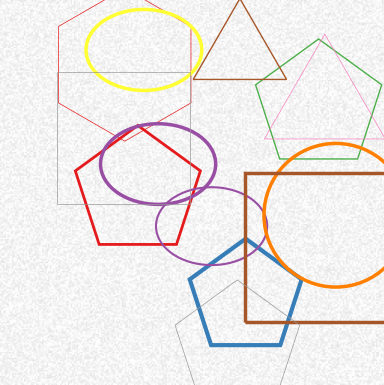[{"shape": "pentagon", "thickness": 2, "radius": 0.85, "center": [0.358, 0.503]}, {"shape": "hexagon", "thickness": 0.5, "radius": 0.99, "center": [0.324, 0.832]}, {"shape": "pentagon", "thickness": 3, "radius": 0.76, "center": [0.638, 0.227]}, {"shape": "pentagon", "thickness": 1, "radius": 0.86, "center": [0.828, 0.726]}, {"shape": "oval", "thickness": 2.5, "radius": 0.75, "center": [0.411, 0.574]}, {"shape": "oval", "thickness": 1.5, "radius": 0.72, "center": [0.55, 0.413]}, {"shape": "circle", "thickness": 2.5, "radius": 0.93, "center": [0.872, 0.441]}, {"shape": "oval", "thickness": 2.5, "radius": 0.75, "center": [0.374, 0.87]}, {"shape": "triangle", "thickness": 1, "radius": 0.7, "center": [0.623, 0.864]}, {"shape": "square", "thickness": 2.5, "radius": 0.97, "center": [0.831, 0.358]}, {"shape": "triangle", "thickness": 0.5, "radius": 0.91, "center": [0.844, 0.73]}, {"shape": "square", "thickness": 0.5, "radius": 0.86, "center": [0.32, 0.642]}, {"shape": "pentagon", "thickness": 0.5, "radius": 0.85, "center": [0.617, 0.103]}]